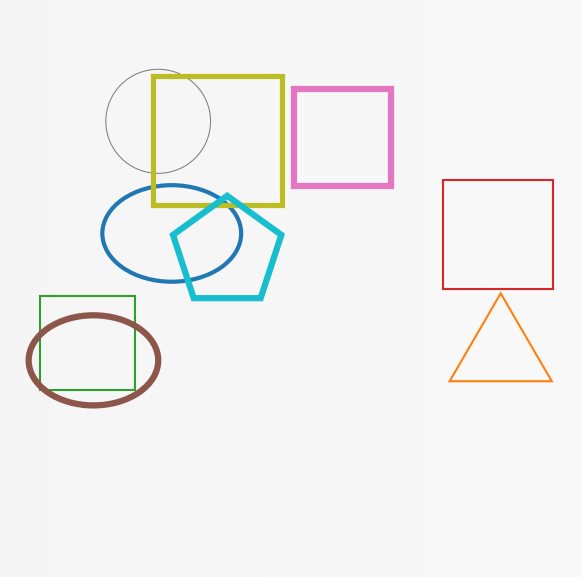[{"shape": "oval", "thickness": 2, "radius": 0.6, "center": [0.295, 0.595]}, {"shape": "triangle", "thickness": 1, "radius": 0.51, "center": [0.861, 0.39]}, {"shape": "square", "thickness": 1, "radius": 0.41, "center": [0.151, 0.405]}, {"shape": "square", "thickness": 1, "radius": 0.47, "center": [0.857, 0.593]}, {"shape": "oval", "thickness": 3, "radius": 0.56, "center": [0.161, 0.375]}, {"shape": "square", "thickness": 3, "radius": 0.42, "center": [0.59, 0.762]}, {"shape": "circle", "thickness": 0.5, "radius": 0.45, "center": [0.272, 0.789]}, {"shape": "square", "thickness": 2.5, "radius": 0.56, "center": [0.374, 0.756]}, {"shape": "pentagon", "thickness": 3, "radius": 0.49, "center": [0.391, 0.562]}]